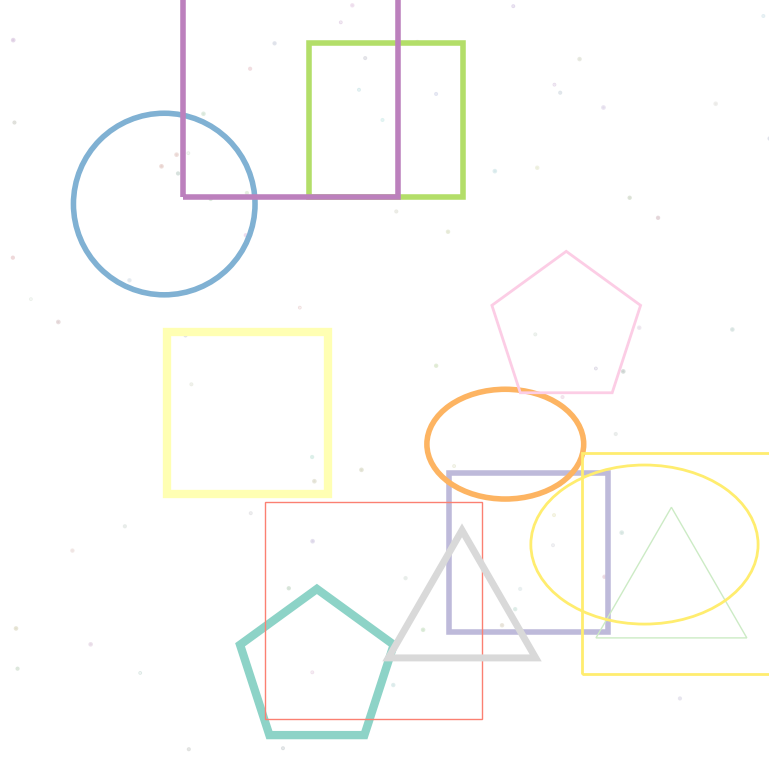[{"shape": "pentagon", "thickness": 3, "radius": 0.52, "center": [0.412, 0.13]}, {"shape": "square", "thickness": 3, "radius": 0.52, "center": [0.321, 0.464]}, {"shape": "square", "thickness": 2, "radius": 0.52, "center": [0.686, 0.283]}, {"shape": "square", "thickness": 0.5, "radius": 0.7, "center": [0.485, 0.207]}, {"shape": "circle", "thickness": 2, "radius": 0.59, "center": [0.213, 0.735]}, {"shape": "oval", "thickness": 2, "radius": 0.51, "center": [0.656, 0.423]}, {"shape": "square", "thickness": 2, "radius": 0.5, "center": [0.502, 0.845]}, {"shape": "pentagon", "thickness": 1, "radius": 0.51, "center": [0.735, 0.572]}, {"shape": "triangle", "thickness": 2.5, "radius": 0.55, "center": [0.6, 0.201]}, {"shape": "square", "thickness": 2, "radius": 0.7, "center": [0.377, 0.884]}, {"shape": "triangle", "thickness": 0.5, "radius": 0.57, "center": [0.872, 0.228]}, {"shape": "oval", "thickness": 1, "radius": 0.74, "center": [0.837, 0.293]}, {"shape": "square", "thickness": 1, "radius": 0.72, "center": [0.9, 0.268]}]